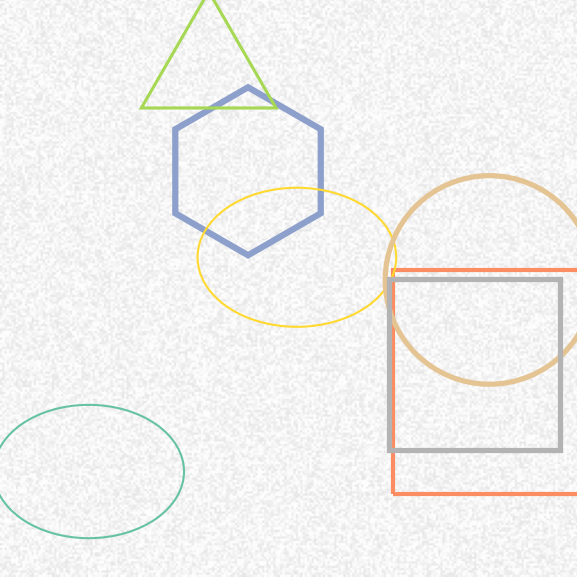[{"shape": "oval", "thickness": 1, "radius": 0.82, "center": [0.154, 0.183]}, {"shape": "square", "thickness": 2, "radius": 0.97, "center": [0.873, 0.338]}, {"shape": "hexagon", "thickness": 3, "radius": 0.73, "center": [0.429, 0.703]}, {"shape": "triangle", "thickness": 1.5, "radius": 0.67, "center": [0.361, 0.879]}, {"shape": "oval", "thickness": 1, "radius": 0.86, "center": [0.514, 0.554]}, {"shape": "circle", "thickness": 2.5, "radius": 0.9, "center": [0.848, 0.514]}, {"shape": "square", "thickness": 2.5, "radius": 0.74, "center": [0.822, 0.367]}]